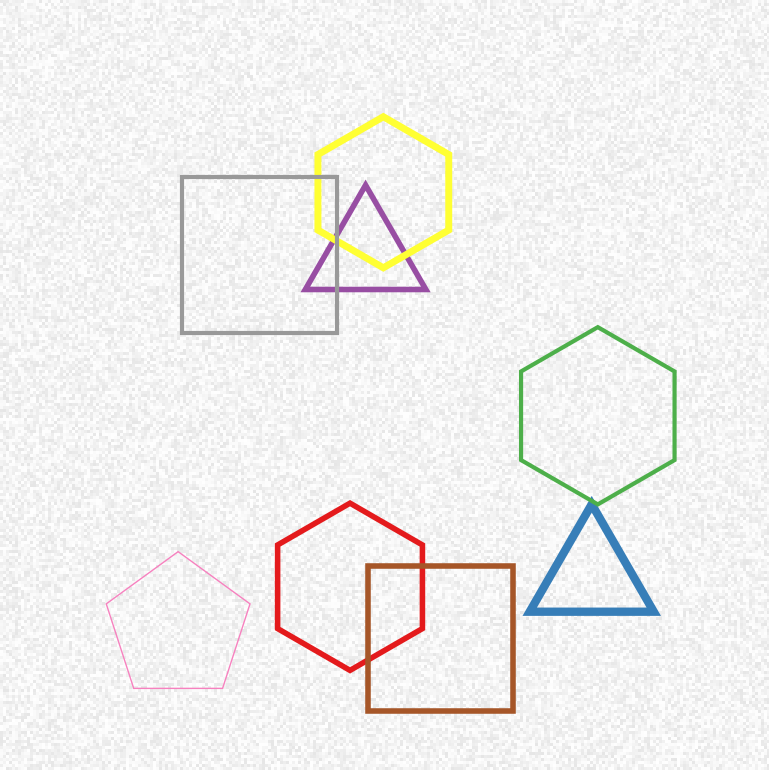[{"shape": "hexagon", "thickness": 2, "radius": 0.54, "center": [0.455, 0.238]}, {"shape": "triangle", "thickness": 3, "radius": 0.47, "center": [0.768, 0.252]}, {"shape": "hexagon", "thickness": 1.5, "radius": 0.58, "center": [0.776, 0.46]}, {"shape": "triangle", "thickness": 2, "radius": 0.45, "center": [0.475, 0.669]}, {"shape": "hexagon", "thickness": 2.5, "radius": 0.49, "center": [0.498, 0.75]}, {"shape": "square", "thickness": 2, "radius": 0.47, "center": [0.572, 0.171]}, {"shape": "pentagon", "thickness": 0.5, "radius": 0.49, "center": [0.231, 0.185]}, {"shape": "square", "thickness": 1.5, "radius": 0.5, "center": [0.338, 0.669]}]